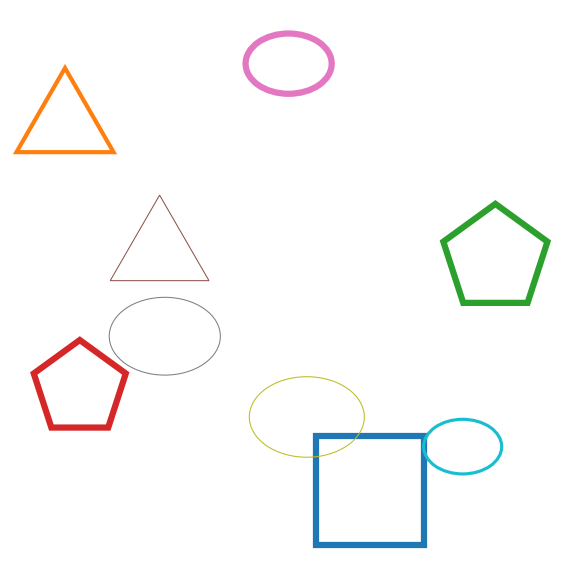[{"shape": "square", "thickness": 3, "radius": 0.47, "center": [0.641, 0.149]}, {"shape": "triangle", "thickness": 2, "radius": 0.49, "center": [0.113, 0.784]}, {"shape": "pentagon", "thickness": 3, "radius": 0.47, "center": [0.858, 0.551]}, {"shape": "pentagon", "thickness": 3, "radius": 0.42, "center": [0.138, 0.327]}, {"shape": "triangle", "thickness": 0.5, "radius": 0.49, "center": [0.276, 0.563]}, {"shape": "oval", "thickness": 3, "radius": 0.37, "center": [0.5, 0.889]}, {"shape": "oval", "thickness": 0.5, "radius": 0.48, "center": [0.285, 0.417]}, {"shape": "oval", "thickness": 0.5, "radius": 0.5, "center": [0.531, 0.277]}, {"shape": "oval", "thickness": 1.5, "radius": 0.34, "center": [0.801, 0.226]}]